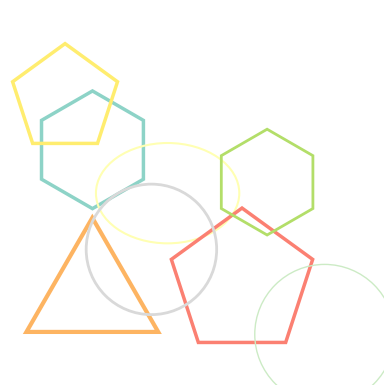[{"shape": "hexagon", "thickness": 2.5, "radius": 0.76, "center": [0.24, 0.611]}, {"shape": "oval", "thickness": 1.5, "radius": 0.93, "center": [0.435, 0.498]}, {"shape": "pentagon", "thickness": 2.5, "radius": 0.96, "center": [0.629, 0.267]}, {"shape": "triangle", "thickness": 3, "radius": 0.99, "center": [0.24, 0.237]}, {"shape": "hexagon", "thickness": 2, "radius": 0.69, "center": [0.694, 0.527]}, {"shape": "circle", "thickness": 2, "radius": 0.85, "center": [0.393, 0.352]}, {"shape": "circle", "thickness": 1, "radius": 0.91, "center": [0.843, 0.132]}, {"shape": "pentagon", "thickness": 2.5, "radius": 0.72, "center": [0.169, 0.743]}]